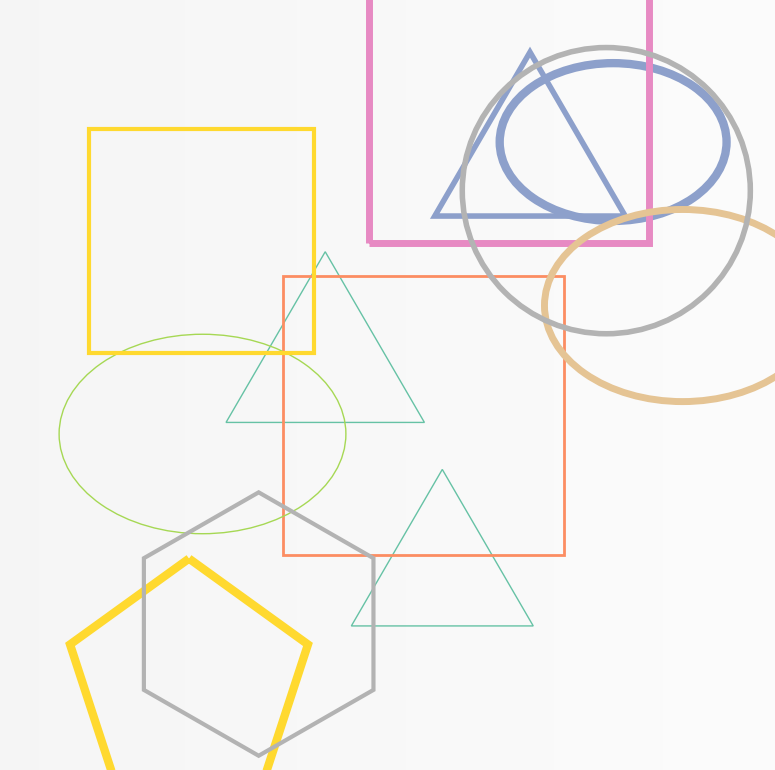[{"shape": "triangle", "thickness": 0.5, "radius": 0.68, "center": [0.571, 0.255]}, {"shape": "triangle", "thickness": 0.5, "radius": 0.74, "center": [0.42, 0.525]}, {"shape": "square", "thickness": 1, "radius": 0.91, "center": [0.546, 0.461]}, {"shape": "triangle", "thickness": 2, "radius": 0.71, "center": [0.684, 0.79]}, {"shape": "oval", "thickness": 3, "radius": 0.73, "center": [0.791, 0.816]}, {"shape": "square", "thickness": 2.5, "radius": 0.9, "center": [0.657, 0.865]}, {"shape": "oval", "thickness": 0.5, "radius": 0.93, "center": [0.261, 0.436]}, {"shape": "pentagon", "thickness": 3, "radius": 0.81, "center": [0.244, 0.113]}, {"shape": "square", "thickness": 1.5, "radius": 0.73, "center": [0.26, 0.687]}, {"shape": "oval", "thickness": 2.5, "radius": 0.89, "center": [0.881, 0.603]}, {"shape": "hexagon", "thickness": 1.5, "radius": 0.86, "center": [0.334, 0.19]}, {"shape": "circle", "thickness": 2, "radius": 0.93, "center": [0.782, 0.752]}]